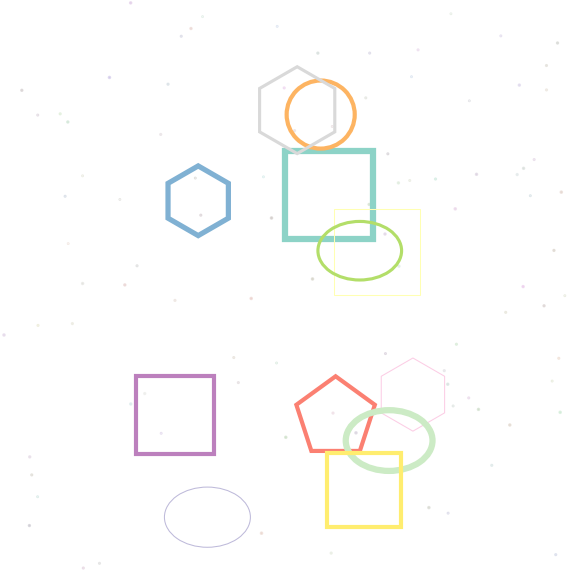[{"shape": "square", "thickness": 3, "radius": 0.38, "center": [0.569, 0.662]}, {"shape": "square", "thickness": 0.5, "radius": 0.37, "center": [0.653, 0.563]}, {"shape": "oval", "thickness": 0.5, "radius": 0.37, "center": [0.359, 0.104]}, {"shape": "pentagon", "thickness": 2, "radius": 0.36, "center": [0.581, 0.276]}, {"shape": "hexagon", "thickness": 2.5, "radius": 0.3, "center": [0.343, 0.652]}, {"shape": "circle", "thickness": 2, "radius": 0.29, "center": [0.555, 0.801]}, {"shape": "oval", "thickness": 1.5, "radius": 0.36, "center": [0.623, 0.565]}, {"shape": "hexagon", "thickness": 0.5, "radius": 0.32, "center": [0.715, 0.316]}, {"shape": "hexagon", "thickness": 1.5, "radius": 0.38, "center": [0.515, 0.808]}, {"shape": "square", "thickness": 2, "radius": 0.34, "center": [0.304, 0.281]}, {"shape": "oval", "thickness": 3, "radius": 0.38, "center": [0.674, 0.236]}, {"shape": "square", "thickness": 2, "radius": 0.32, "center": [0.63, 0.151]}]